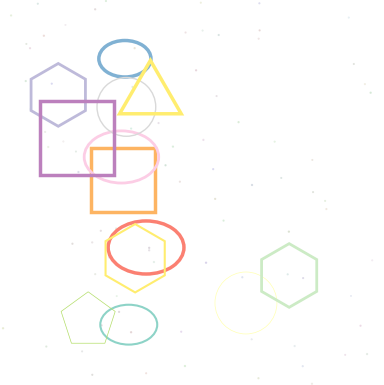[{"shape": "oval", "thickness": 1.5, "radius": 0.37, "center": [0.334, 0.157]}, {"shape": "circle", "thickness": 0.5, "radius": 0.4, "center": [0.639, 0.213]}, {"shape": "hexagon", "thickness": 2, "radius": 0.41, "center": [0.151, 0.754]}, {"shape": "oval", "thickness": 2.5, "radius": 0.49, "center": [0.379, 0.357]}, {"shape": "oval", "thickness": 2.5, "radius": 0.34, "center": [0.324, 0.847]}, {"shape": "square", "thickness": 2.5, "radius": 0.42, "center": [0.32, 0.532]}, {"shape": "pentagon", "thickness": 0.5, "radius": 0.37, "center": [0.229, 0.168]}, {"shape": "oval", "thickness": 2, "radius": 0.48, "center": [0.315, 0.592]}, {"shape": "circle", "thickness": 1, "radius": 0.38, "center": [0.328, 0.722]}, {"shape": "square", "thickness": 2.5, "radius": 0.48, "center": [0.199, 0.641]}, {"shape": "hexagon", "thickness": 2, "radius": 0.41, "center": [0.751, 0.284]}, {"shape": "hexagon", "thickness": 1.5, "radius": 0.44, "center": [0.351, 0.329]}, {"shape": "triangle", "thickness": 2.5, "radius": 0.46, "center": [0.391, 0.751]}]